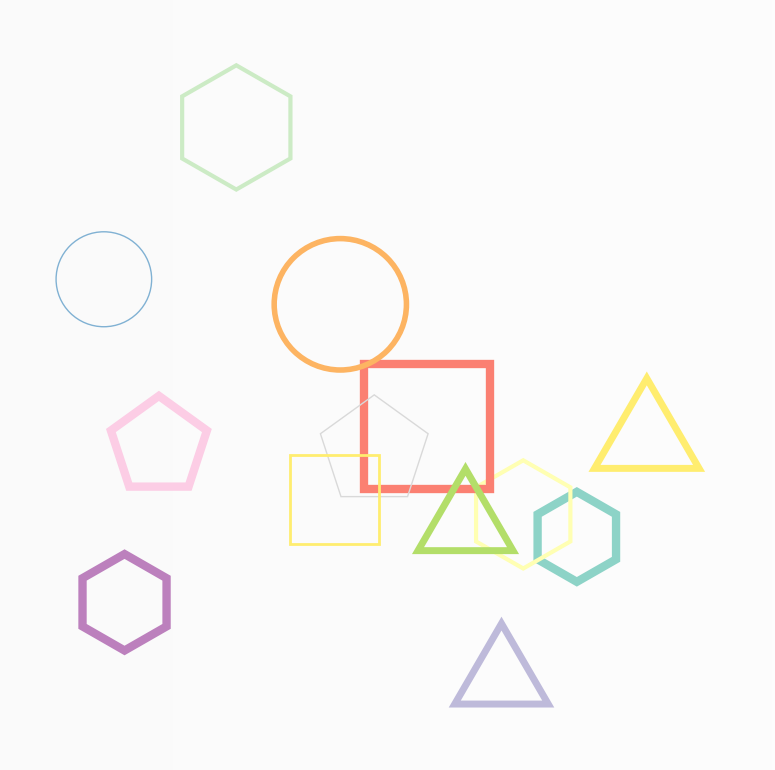[{"shape": "hexagon", "thickness": 3, "radius": 0.29, "center": [0.744, 0.303]}, {"shape": "hexagon", "thickness": 1.5, "radius": 0.35, "center": [0.675, 0.332]}, {"shape": "triangle", "thickness": 2.5, "radius": 0.35, "center": [0.647, 0.12]}, {"shape": "square", "thickness": 3, "radius": 0.4, "center": [0.551, 0.446]}, {"shape": "circle", "thickness": 0.5, "radius": 0.31, "center": [0.134, 0.637]}, {"shape": "circle", "thickness": 2, "radius": 0.43, "center": [0.439, 0.605]}, {"shape": "triangle", "thickness": 2.5, "radius": 0.35, "center": [0.601, 0.32]}, {"shape": "pentagon", "thickness": 3, "radius": 0.33, "center": [0.205, 0.421]}, {"shape": "pentagon", "thickness": 0.5, "radius": 0.37, "center": [0.483, 0.414]}, {"shape": "hexagon", "thickness": 3, "radius": 0.31, "center": [0.161, 0.218]}, {"shape": "hexagon", "thickness": 1.5, "radius": 0.4, "center": [0.305, 0.835]}, {"shape": "triangle", "thickness": 2.5, "radius": 0.39, "center": [0.835, 0.431]}, {"shape": "square", "thickness": 1, "radius": 0.29, "center": [0.432, 0.351]}]